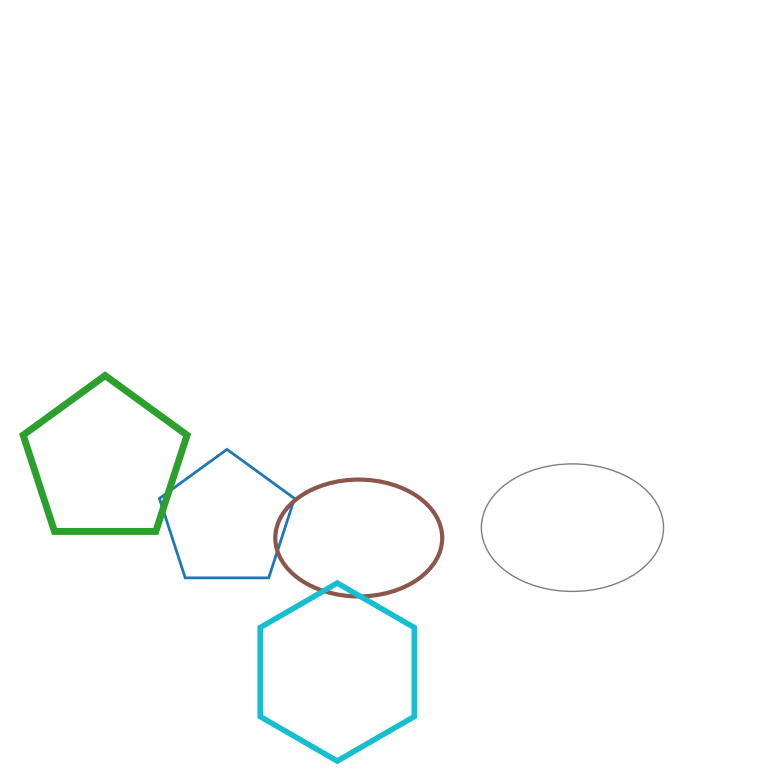[{"shape": "pentagon", "thickness": 1, "radius": 0.46, "center": [0.295, 0.324]}, {"shape": "pentagon", "thickness": 2.5, "radius": 0.56, "center": [0.137, 0.4]}, {"shape": "oval", "thickness": 1.5, "radius": 0.54, "center": [0.466, 0.301]}, {"shape": "oval", "thickness": 0.5, "radius": 0.59, "center": [0.743, 0.315]}, {"shape": "hexagon", "thickness": 2, "radius": 0.58, "center": [0.438, 0.127]}]